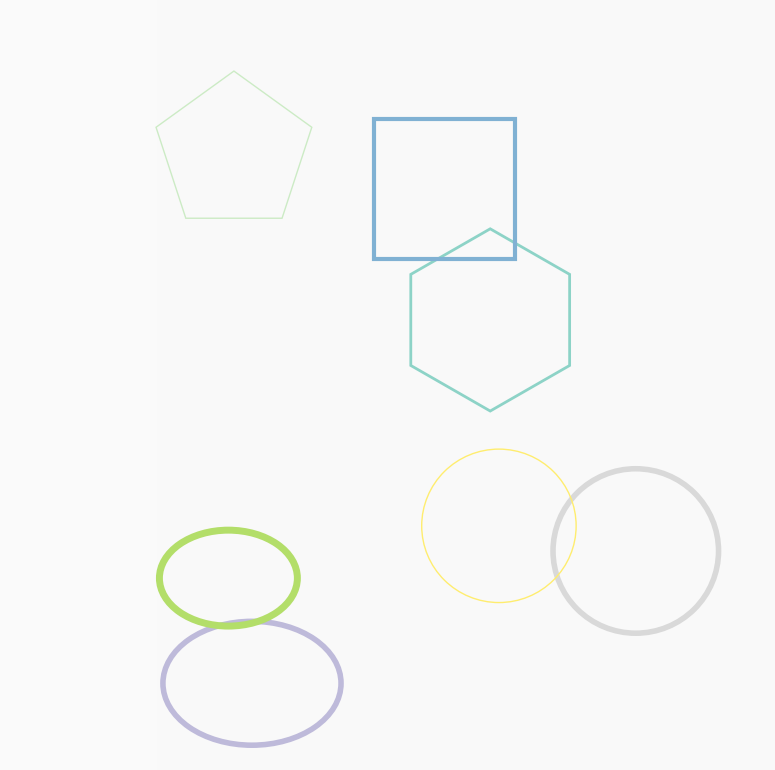[{"shape": "hexagon", "thickness": 1, "radius": 0.59, "center": [0.633, 0.585]}, {"shape": "oval", "thickness": 2, "radius": 0.57, "center": [0.325, 0.113]}, {"shape": "square", "thickness": 1.5, "radius": 0.45, "center": [0.574, 0.754]}, {"shape": "oval", "thickness": 2.5, "radius": 0.45, "center": [0.295, 0.249]}, {"shape": "circle", "thickness": 2, "radius": 0.53, "center": [0.82, 0.284]}, {"shape": "pentagon", "thickness": 0.5, "radius": 0.53, "center": [0.302, 0.802]}, {"shape": "circle", "thickness": 0.5, "radius": 0.5, "center": [0.644, 0.317]}]